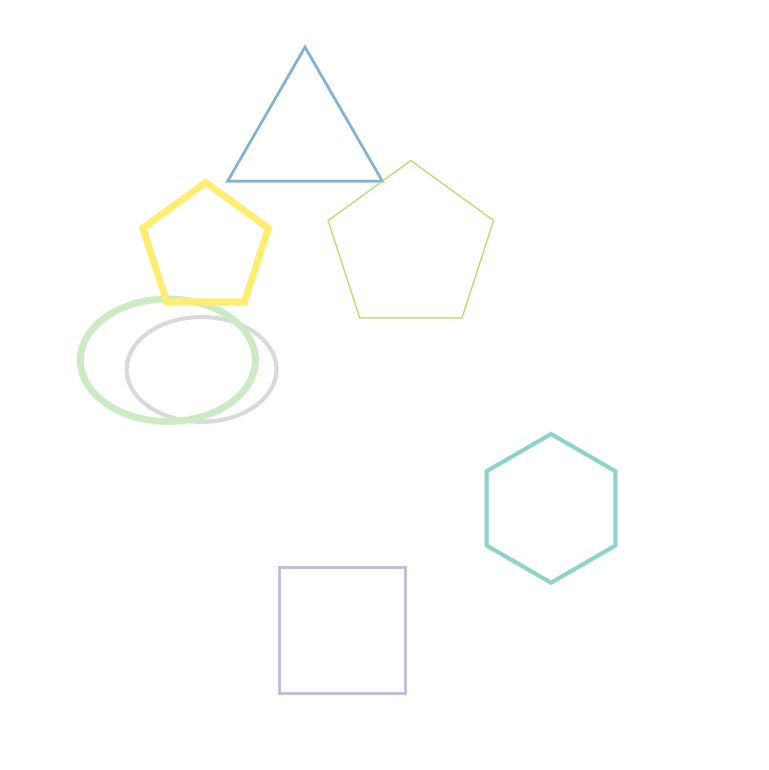[{"shape": "hexagon", "thickness": 1.5, "radius": 0.48, "center": [0.716, 0.34]}, {"shape": "square", "thickness": 1, "radius": 0.41, "center": [0.444, 0.182]}, {"shape": "triangle", "thickness": 1, "radius": 0.58, "center": [0.396, 0.823]}, {"shape": "pentagon", "thickness": 0.5, "radius": 0.56, "center": [0.534, 0.679]}, {"shape": "oval", "thickness": 1.5, "radius": 0.49, "center": [0.262, 0.52]}, {"shape": "oval", "thickness": 2.5, "radius": 0.57, "center": [0.218, 0.532]}, {"shape": "pentagon", "thickness": 2.5, "radius": 0.43, "center": [0.267, 0.677]}]